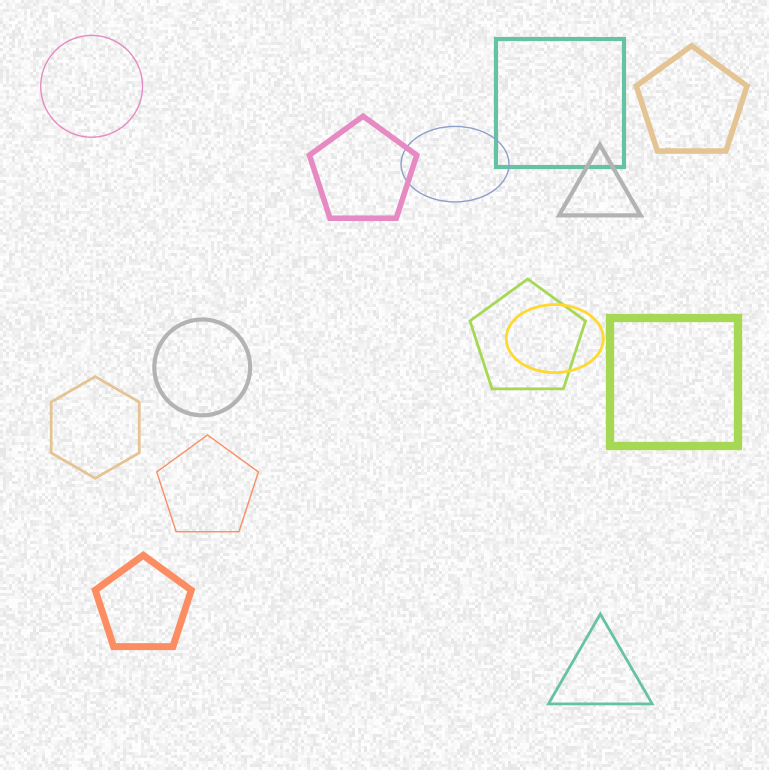[{"shape": "square", "thickness": 1.5, "radius": 0.42, "center": [0.727, 0.867]}, {"shape": "triangle", "thickness": 1, "radius": 0.39, "center": [0.78, 0.125]}, {"shape": "pentagon", "thickness": 2.5, "radius": 0.33, "center": [0.186, 0.213]}, {"shape": "pentagon", "thickness": 0.5, "radius": 0.35, "center": [0.27, 0.366]}, {"shape": "oval", "thickness": 0.5, "radius": 0.35, "center": [0.591, 0.787]}, {"shape": "pentagon", "thickness": 2, "radius": 0.37, "center": [0.472, 0.776]}, {"shape": "circle", "thickness": 0.5, "radius": 0.33, "center": [0.119, 0.888]}, {"shape": "pentagon", "thickness": 1, "radius": 0.39, "center": [0.685, 0.559]}, {"shape": "square", "thickness": 3, "radius": 0.42, "center": [0.875, 0.504]}, {"shape": "oval", "thickness": 1, "radius": 0.32, "center": [0.72, 0.56]}, {"shape": "pentagon", "thickness": 2, "radius": 0.38, "center": [0.898, 0.865]}, {"shape": "hexagon", "thickness": 1, "radius": 0.33, "center": [0.124, 0.445]}, {"shape": "circle", "thickness": 1.5, "radius": 0.31, "center": [0.263, 0.523]}, {"shape": "triangle", "thickness": 1.5, "radius": 0.31, "center": [0.779, 0.751]}]